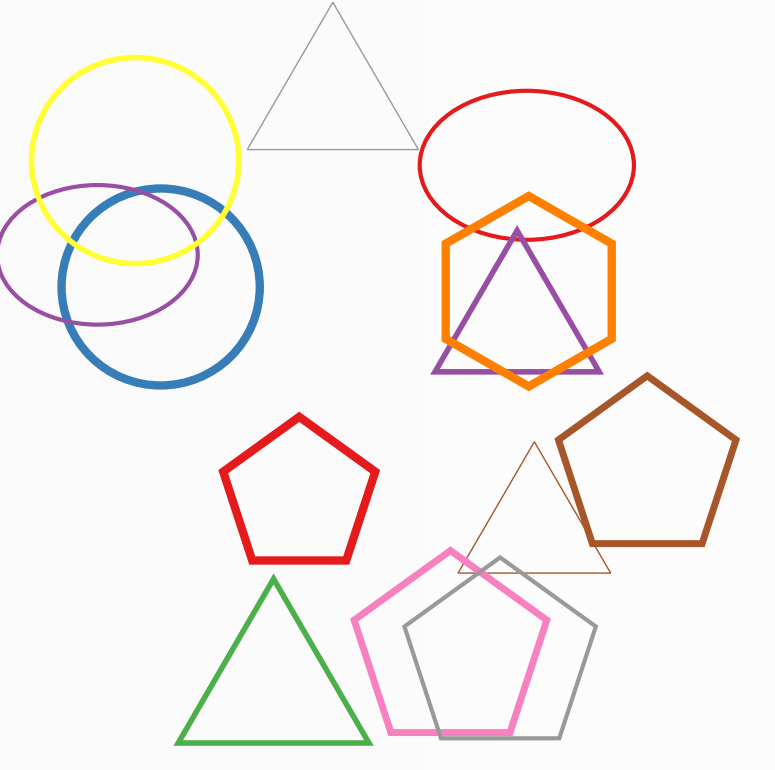[{"shape": "pentagon", "thickness": 3, "radius": 0.52, "center": [0.386, 0.356]}, {"shape": "oval", "thickness": 1.5, "radius": 0.69, "center": [0.68, 0.785]}, {"shape": "circle", "thickness": 3, "radius": 0.64, "center": [0.207, 0.627]}, {"shape": "triangle", "thickness": 2, "radius": 0.71, "center": [0.353, 0.106]}, {"shape": "oval", "thickness": 1.5, "radius": 0.65, "center": [0.126, 0.669]}, {"shape": "triangle", "thickness": 2, "radius": 0.61, "center": [0.667, 0.578]}, {"shape": "hexagon", "thickness": 3, "radius": 0.62, "center": [0.682, 0.622]}, {"shape": "circle", "thickness": 2, "radius": 0.67, "center": [0.174, 0.791]}, {"shape": "pentagon", "thickness": 2.5, "radius": 0.6, "center": [0.835, 0.391]}, {"shape": "triangle", "thickness": 0.5, "radius": 0.57, "center": [0.69, 0.313]}, {"shape": "pentagon", "thickness": 2.5, "radius": 0.65, "center": [0.581, 0.154]}, {"shape": "pentagon", "thickness": 1.5, "radius": 0.65, "center": [0.645, 0.146]}, {"shape": "triangle", "thickness": 0.5, "radius": 0.64, "center": [0.429, 0.869]}]